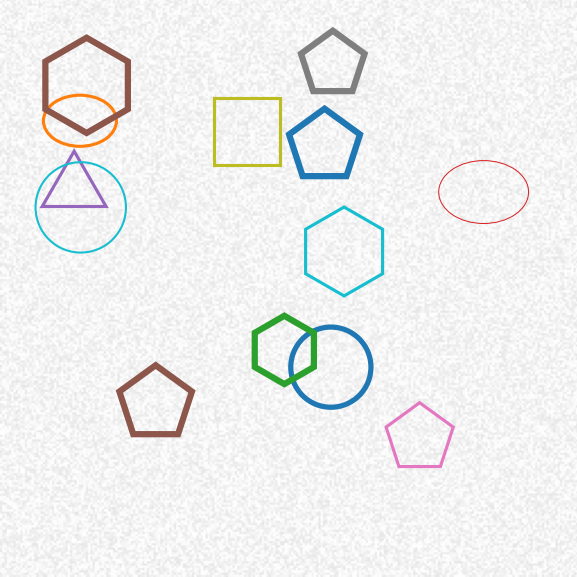[{"shape": "circle", "thickness": 2.5, "radius": 0.35, "center": [0.573, 0.363]}, {"shape": "pentagon", "thickness": 3, "radius": 0.32, "center": [0.562, 0.746]}, {"shape": "oval", "thickness": 1.5, "radius": 0.32, "center": [0.138, 0.79]}, {"shape": "hexagon", "thickness": 3, "radius": 0.3, "center": [0.492, 0.393]}, {"shape": "oval", "thickness": 0.5, "radius": 0.39, "center": [0.837, 0.667]}, {"shape": "triangle", "thickness": 1.5, "radius": 0.32, "center": [0.128, 0.673]}, {"shape": "hexagon", "thickness": 3, "radius": 0.41, "center": [0.15, 0.851]}, {"shape": "pentagon", "thickness": 3, "radius": 0.33, "center": [0.27, 0.301]}, {"shape": "pentagon", "thickness": 1.5, "radius": 0.31, "center": [0.727, 0.241]}, {"shape": "pentagon", "thickness": 3, "radius": 0.29, "center": [0.576, 0.888]}, {"shape": "square", "thickness": 1.5, "radius": 0.29, "center": [0.428, 0.772]}, {"shape": "hexagon", "thickness": 1.5, "radius": 0.38, "center": [0.596, 0.564]}, {"shape": "circle", "thickness": 1, "radius": 0.39, "center": [0.14, 0.64]}]